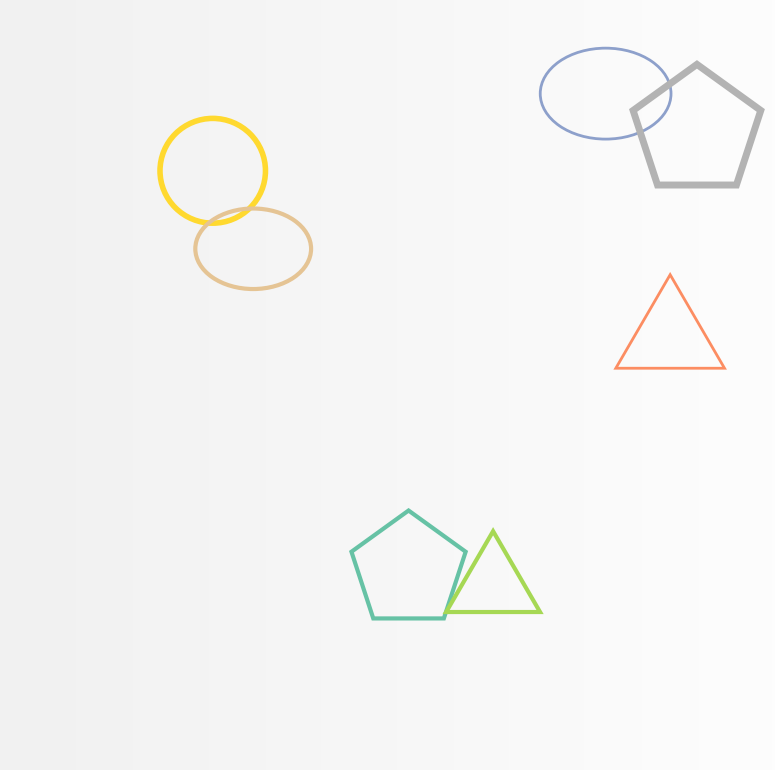[{"shape": "pentagon", "thickness": 1.5, "radius": 0.39, "center": [0.527, 0.26]}, {"shape": "triangle", "thickness": 1, "radius": 0.4, "center": [0.865, 0.562]}, {"shape": "oval", "thickness": 1, "radius": 0.42, "center": [0.781, 0.878]}, {"shape": "triangle", "thickness": 1.5, "radius": 0.35, "center": [0.636, 0.24]}, {"shape": "circle", "thickness": 2, "radius": 0.34, "center": [0.274, 0.778]}, {"shape": "oval", "thickness": 1.5, "radius": 0.37, "center": [0.327, 0.677]}, {"shape": "pentagon", "thickness": 2.5, "radius": 0.43, "center": [0.899, 0.83]}]